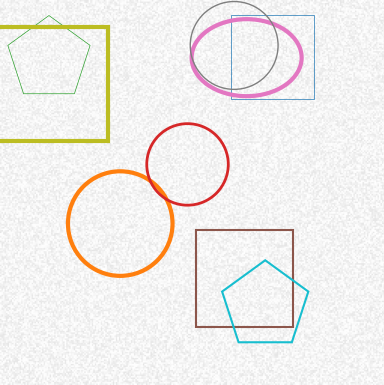[{"shape": "square", "thickness": 0.5, "radius": 0.54, "center": [0.708, 0.852]}, {"shape": "circle", "thickness": 3, "radius": 0.68, "center": [0.312, 0.419]}, {"shape": "pentagon", "thickness": 0.5, "radius": 0.56, "center": [0.127, 0.847]}, {"shape": "circle", "thickness": 2, "radius": 0.53, "center": [0.487, 0.573]}, {"shape": "square", "thickness": 1.5, "radius": 0.63, "center": [0.636, 0.278]}, {"shape": "oval", "thickness": 3, "radius": 0.71, "center": [0.641, 0.85]}, {"shape": "circle", "thickness": 1, "radius": 0.57, "center": [0.608, 0.882]}, {"shape": "square", "thickness": 3, "radius": 0.74, "center": [0.134, 0.781]}, {"shape": "pentagon", "thickness": 1.5, "radius": 0.59, "center": [0.689, 0.206]}]